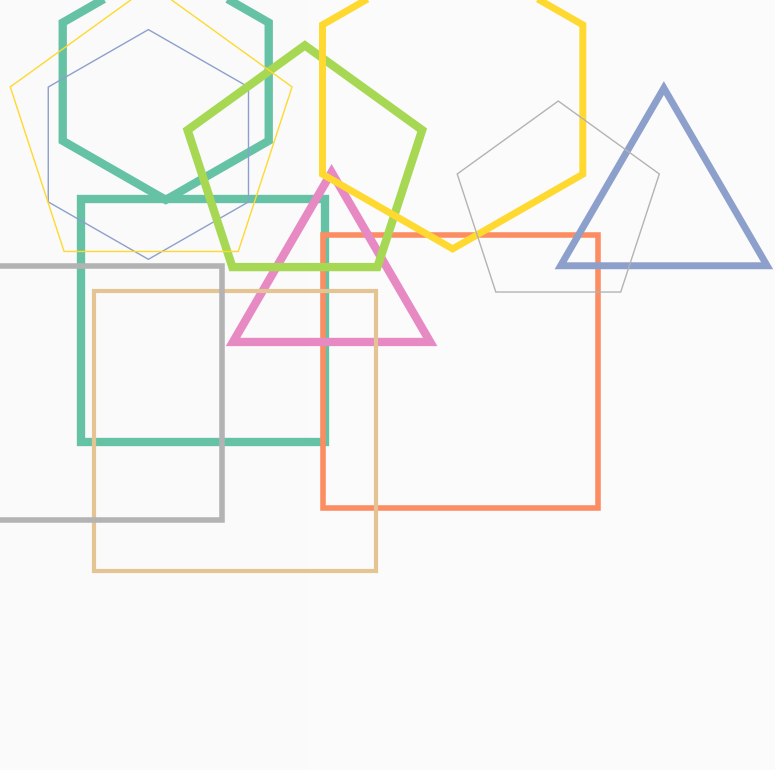[{"shape": "hexagon", "thickness": 3, "radius": 0.77, "center": [0.214, 0.894]}, {"shape": "square", "thickness": 3, "radius": 0.79, "center": [0.262, 0.583]}, {"shape": "square", "thickness": 2, "radius": 0.89, "center": [0.594, 0.518]}, {"shape": "hexagon", "thickness": 0.5, "radius": 0.75, "center": [0.191, 0.812]}, {"shape": "triangle", "thickness": 2.5, "radius": 0.77, "center": [0.857, 0.732]}, {"shape": "triangle", "thickness": 3, "radius": 0.73, "center": [0.428, 0.629]}, {"shape": "pentagon", "thickness": 3, "radius": 0.8, "center": [0.393, 0.782]}, {"shape": "pentagon", "thickness": 0.5, "radius": 0.96, "center": [0.195, 0.828]}, {"shape": "hexagon", "thickness": 2.5, "radius": 0.97, "center": [0.584, 0.871]}, {"shape": "square", "thickness": 1.5, "radius": 0.91, "center": [0.303, 0.441]}, {"shape": "square", "thickness": 2, "radius": 0.83, "center": [0.121, 0.49]}, {"shape": "pentagon", "thickness": 0.5, "radius": 0.69, "center": [0.72, 0.732]}]